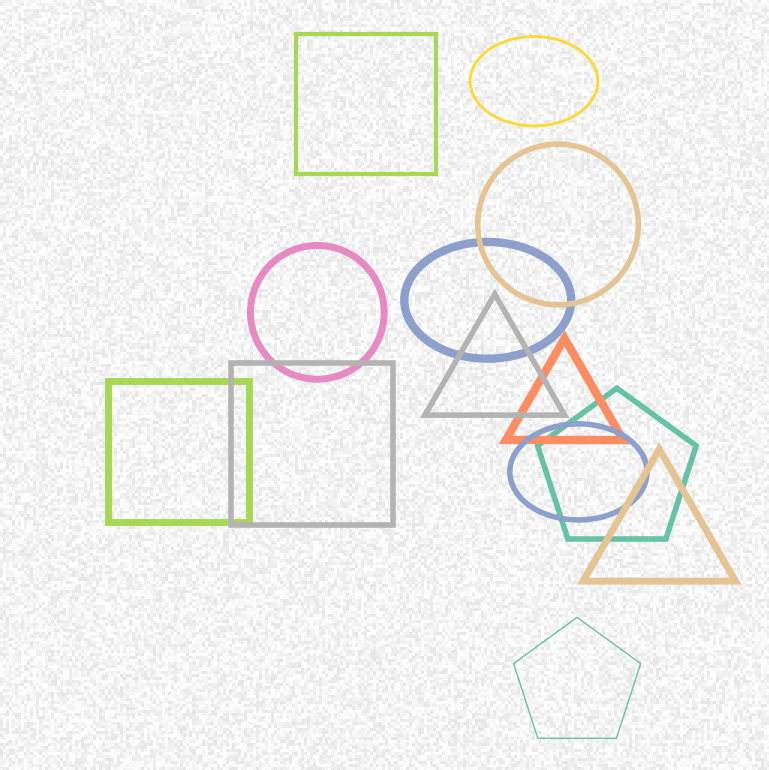[{"shape": "pentagon", "thickness": 0.5, "radius": 0.43, "center": [0.749, 0.111]}, {"shape": "pentagon", "thickness": 2, "radius": 0.54, "center": [0.801, 0.388]}, {"shape": "triangle", "thickness": 3, "radius": 0.44, "center": [0.733, 0.473]}, {"shape": "oval", "thickness": 3, "radius": 0.54, "center": [0.633, 0.61]}, {"shape": "oval", "thickness": 2, "radius": 0.45, "center": [0.751, 0.387]}, {"shape": "circle", "thickness": 2.5, "radius": 0.43, "center": [0.412, 0.594]}, {"shape": "square", "thickness": 2.5, "radius": 0.46, "center": [0.232, 0.414]}, {"shape": "square", "thickness": 1.5, "radius": 0.45, "center": [0.475, 0.865]}, {"shape": "oval", "thickness": 1, "radius": 0.41, "center": [0.693, 0.895]}, {"shape": "triangle", "thickness": 2.5, "radius": 0.57, "center": [0.856, 0.302]}, {"shape": "circle", "thickness": 2, "radius": 0.52, "center": [0.725, 0.708]}, {"shape": "triangle", "thickness": 2, "radius": 0.52, "center": [0.643, 0.513]}, {"shape": "square", "thickness": 2, "radius": 0.52, "center": [0.405, 0.424]}]